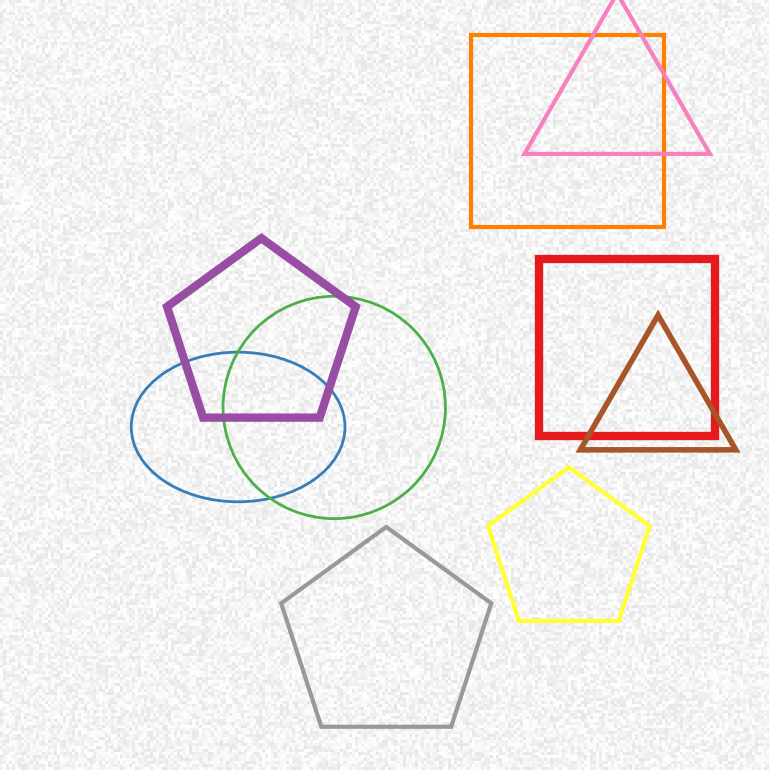[{"shape": "square", "thickness": 3, "radius": 0.57, "center": [0.814, 0.549]}, {"shape": "oval", "thickness": 1, "radius": 0.69, "center": [0.309, 0.445]}, {"shape": "circle", "thickness": 1, "radius": 0.72, "center": [0.434, 0.471]}, {"shape": "pentagon", "thickness": 3, "radius": 0.64, "center": [0.339, 0.562]}, {"shape": "square", "thickness": 1.5, "radius": 0.63, "center": [0.737, 0.83]}, {"shape": "pentagon", "thickness": 1.5, "radius": 0.55, "center": [0.739, 0.283]}, {"shape": "triangle", "thickness": 2, "radius": 0.58, "center": [0.855, 0.474]}, {"shape": "triangle", "thickness": 1.5, "radius": 0.7, "center": [0.802, 0.87]}, {"shape": "pentagon", "thickness": 1.5, "radius": 0.72, "center": [0.502, 0.172]}]